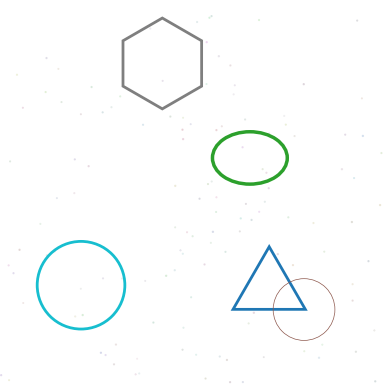[{"shape": "triangle", "thickness": 2, "radius": 0.54, "center": [0.699, 0.251]}, {"shape": "oval", "thickness": 2.5, "radius": 0.49, "center": [0.649, 0.59]}, {"shape": "circle", "thickness": 0.5, "radius": 0.4, "center": [0.79, 0.196]}, {"shape": "hexagon", "thickness": 2, "radius": 0.59, "center": [0.422, 0.835]}, {"shape": "circle", "thickness": 2, "radius": 0.57, "center": [0.21, 0.259]}]